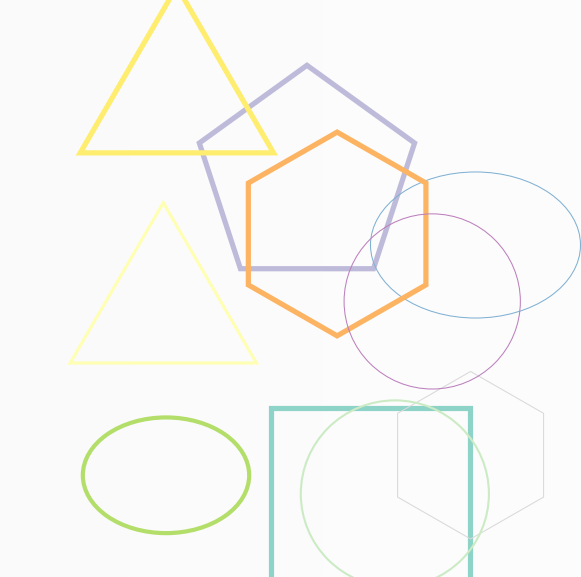[{"shape": "square", "thickness": 2.5, "radius": 0.85, "center": [0.637, 0.122]}, {"shape": "triangle", "thickness": 1.5, "radius": 0.93, "center": [0.281, 0.463]}, {"shape": "pentagon", "thickness": 2.5, "radius": 0.97, "center": [0.528, 0.691]}, {"shape": "oval", "thickness": 0.5, "radius": 0.9, "center": [0.818, 0.575]}, {"shape": "hexagon", "thickness": 2.5, "radius": 0.88, "center": [0.58, 0.594]}, {"shape": "oval", "thickness": 2, "radius": 0.72, "center": [0.286, 0.176]}, {"shape": "hexagon", "thickness": 0.5, "radius": 0.72, "center": [0.81, 0.211]}, {"shape": "circle", "thickness": 0.5, "radius": 0.76, "center": [0.744, 0.477]}, {"shape": "circle", "thickness": 1, "radius": 0.81, "center": [0.679, 0.144]}, {"shape": "triangle", "thickness": 2.5, "radius": 0.96, "center": [0.304, 0.83]}]